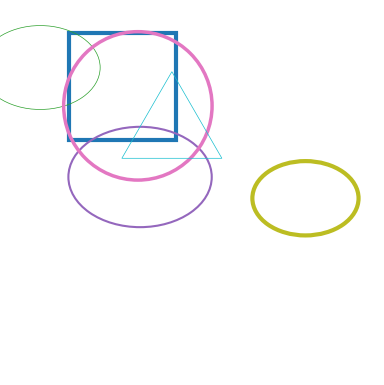[{"shape": "square", "thickness": 3, "radius": 0.7, "center": [0.317, 0.776]}, {"shape": "oval", "thickness": 0.5, "radius": 0.78, "center": [0.105, 0.825]}, {"shape": "oval", "thickness": 1.5, "radius": 0.93, "center": [0.364, 0.54]}, {"shape": "circle", "thickness": 2.5, "radius": 0.96, "center": [0.358, 0.725]}, {"shape": "oval", "thickness": 3, "radius": 0.69, "center": [0.793, 0.485]}, {"shape": "triangle", "thickness": 0.5, "radius": 0.75, "center": [0.446, 0.664]}]